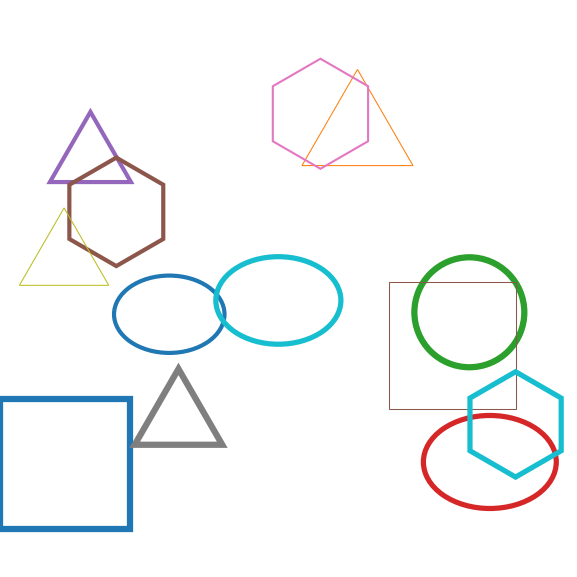[{"shape": "square", "thickness": 3, "radius": 0.56, "center": [0.112, 0.196]}, {"shape": "oval", "thickness": 2, "radius": 0.48, "center": [0.293, 0.455]}, {"shape": "triangle", "thickness": 0.5, "radius": 0.55, "center": [0.619, 0.768]}, {"shape": "circle", "thickness": 3, "radius": 0.48, "center": [0.813, 0.458]}, {"shape": "oval", "thickness": 2.5, "radius": 0.58, "center": [0.848, 0.199]}, {"shape": "triangle", "thickness": 2, "radius": 0.4, "center": [0.157, 0.724]}, {"shape": "hexagon", "thickness": 2, "radius": 0.47, "center": [0.201, 0.632]}, {"shape": "square", "thickness": 0.5, "radius": 0.55, "center": [0.784, 0.4]}, {"shape": "hexagon", "thickness": 1, "radius": 0.48, "center": [0.555, 0.802]}, {"shape": "triangle", "thickness": 3, "radius": 0.44, "center": [0.309, 0.273]}, {"shape": "triangle", "thickness": 0.5, "radius": 0.45, "center": [0.111, 0.55]}, {"shape": "hexagon", "thickness": 2.5, "radius": 0.46, "center": [0.893, 0.264]}, {"shape": "oval", "thickness": 2.5, "radius": 0.54, "center": [0.482, 0.479]}]